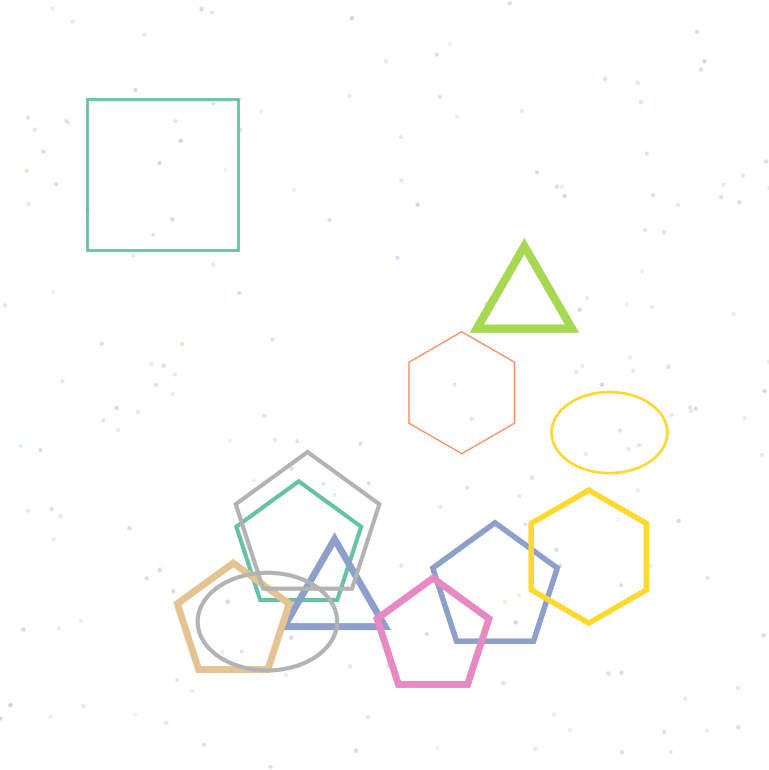[{"shape": "square", "thickness": 1, "radius": 0.49, "center": [0.212, 0.773]}, {"shape": "pentagon", "thickness": 1.5, "radius": 0.43, "center": [0.388, 0.29]}, {"shape": "hexagon", "thickness": 0.5, "radius": 0.4, "center": [0.6, 0.49]}, {"shape": "triangle", "thickness": 2.5, "radius": 0.38, "center": [0.435, 0.224]}, {"shape": "pentagon", "thickness": 2, "radius": 0.43, "center": [0.643, 0.236]}, {"shape": "pentagon", "thickness": 2.5, "radius": 0.38, "center": [0.562, 0.173]}, {"shape": "triangle", "thickness": 3, "radius": 0.36, "center": [0.681, 0.609]}, {"shape": "oval", "thickness": 1, "radius": 0.38, "center": [0.791, 0.438]}, {"shape": "hexagon", "thickness": 2, "radius": 0.43, "center": [0.765, 0.277]}, {"shape": "pentagon", "thickness": 2.5, "radius": 0.38, "center": [0.303, 0.192]}, {"shape": "oval", "thickness": 1.5, "radius": 0.45, "center": [0.347, 0.193]}, {"shape": "pentagon", "thickness": 1.5, "radius": 0.49, "center": [0.399, 0.315]}]